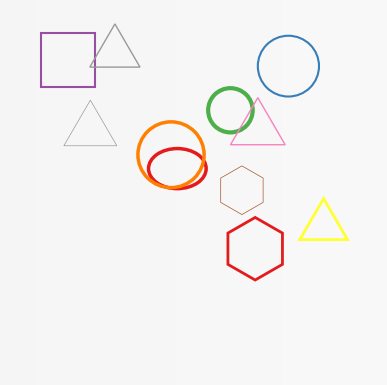[{"shape": "hexagon", "thickness": 2, "radius": 0.41, "center": [0.659, 0.354]}, {"shape": "oval", "thickness": 2.5, "radius": 0.37, "center": [0.458, 0.562]}, {"shape": "circle", "thickness": 1.5, "radius": 0.39, "center": [0.744, 0.828]}, {"shape": "circle", "thickness": 3, "radius": 0.29, "center": [0.595, 0.714]}, {"shape": "square", "thickness": 1.5, "radius": 0.35, "center": [0.176, 0.844]}, {"shape": "circle", "thickness": 2.5, "radius": 0.43, "center": [0.441, 0.598]}, {"shape": "triangle", "thickness": 2, "radius": 0.36, "center": [0.835, 0.413]}, {"shape": "hexagon", "thickness": 0.5, "radius": 0.32, "center": [0.624, 0.506]}, {"shape": "triangle", "thickness": 1, "radius": 0.41, "center": [0.665, 0.665]}, {"shape": "triangle", "thickness": 1, "radius": 0.37, "center": [0.297, 0.863]}, {"shape": "triangle", "thickness": 0.5, "radius": 0.39, "center": [0.233, 0.661]}]